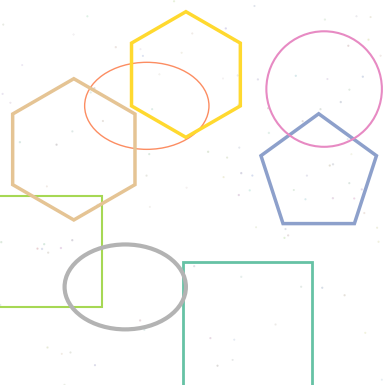[{"shape": "square", "thickness": 2, "radius": 0.84, "center": [0.643, 0.151]}, {"shape": "oval", "thickness": 1, "radius": 0.81, "center": [0.381, 0.725]}, {"shape": "pentagon", "thickness": 2.5, "radius": 0.79, "center": [0.828, 0.547]}, {"shape": "circle", "thickness": 1.5, "radius": 0.75, "center": [0.842, 0.769]}, {"shape": "square", "thickness": 1.5, "radius": 0.72, "center": [0.122, 0.347]}, {"shape": "hexagon", "thickness": 2.5, "radius": 0.82, "center": [0.483, 0.806]}, {"shape": "hexagon", "thickness": 2.5, "radius": 0.92, "center": [0.192, 0.612]}, {"shape": "oval", "thickness": 3, "radius": 0.79, "center": [0.325, 0.255]}]